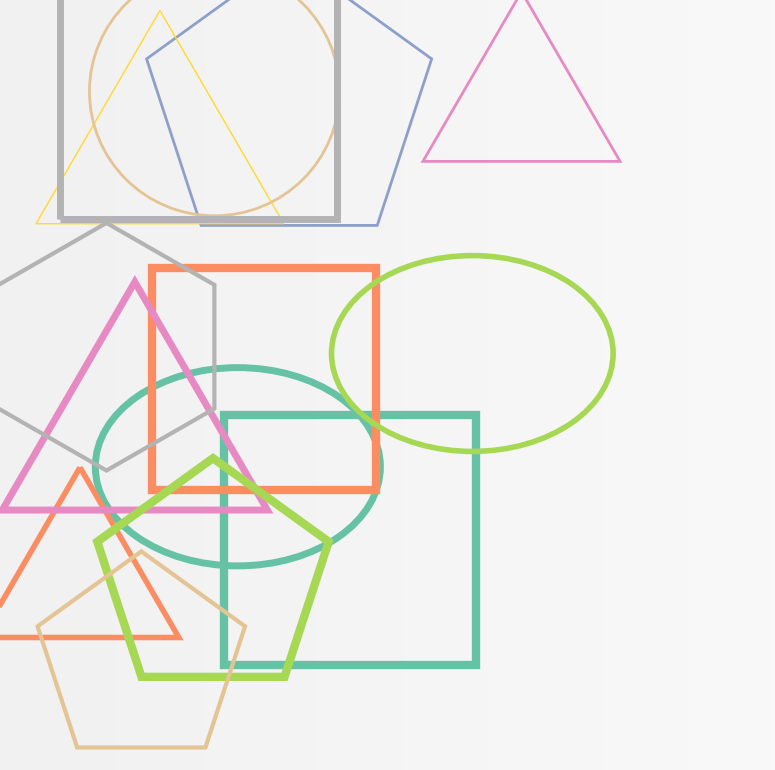[{"shape": "square", "thickness": 3, "radius": 0.81, "center": [0.452, 0.298]}, {"shape": "oval", "thickness": 2.5, "radius": 0.92, "center": [0.307, 0.394]}, {"shape": "triangle", "thickness": 2, "radius": 0.74, "center": [0.103, 0.246]}, {"shape": "square", "thickness": 3, "radius": 0.72, "center": [0.341, 0.508]}, {"shape": "pentagon", "thickness": 1, "radius": 0.97, "center": [0.373, 0.864]}, {"shape": "triangle", "thickness": 2.5, "radius": 0.99, "center": [0.174, 0.436]}, {"shape": "triangle", "thickness": 1, "radius": 0.73, "center": [0.673, 0.864]}, {"shape": "oval", "thickness": 2, "radius": 0.91, "center": [0.609, 0.541]}, {"shape": "pentagon", "thickness": 3, "radius": 0.78, "center": [0.275, 0.248]}, {"shape": "triangle", "thickness": 0.5, "radius": 0.92, "center": [0.206, 0.802]}, {"shape": "circle", "thickness": 1, "radius": 0.81, "center": [0.277, 0.881]}, {"shape": "pentagon", "thickness": 1.5, "radius": 0.7, "center": [0.182, 0.143]}, {"shape": "hexagon", "thickness": 1.5, "radius": 0.8, "center": [0.137, 0.55]}, {"shape": "square", "thickness": 2.5, "radius": 0.89, "center": [0.256, 0.894]}]